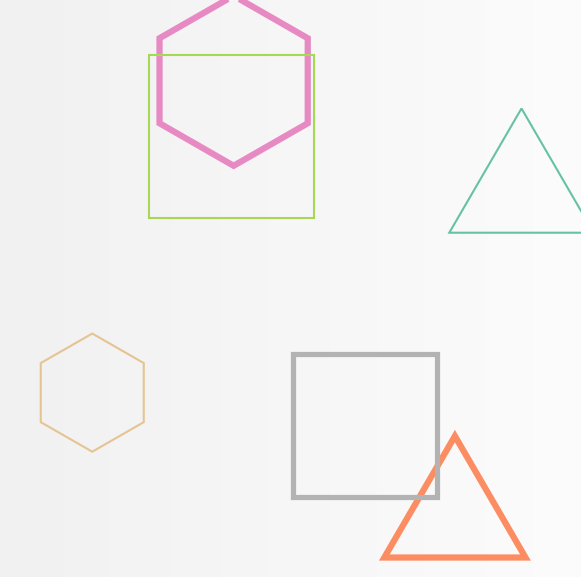[{"shape": "triangle", "thickness": 1, "radius": 0.72, "center": [0.897, 0.668]}, {"shape": "triangle", "thickness": 3, "radius": 0.7, "center": [0.783, 0.104]}, {"shape": "hexagon", "thickness": 3, "radius": 0.74, "center": [0.402, 0.859]}, {"shape": "square", "thickness": 1, "radius": 0.71, "center": [0.398, 0.763]}, {"shape": "hexagon", "thickness": 1, "radius": 0.51, "center": [0.159, 0.319]}, {"shape": "square", "thickness": 2.5, "radius": 0.62, "center": [0.628, 0.263]}]